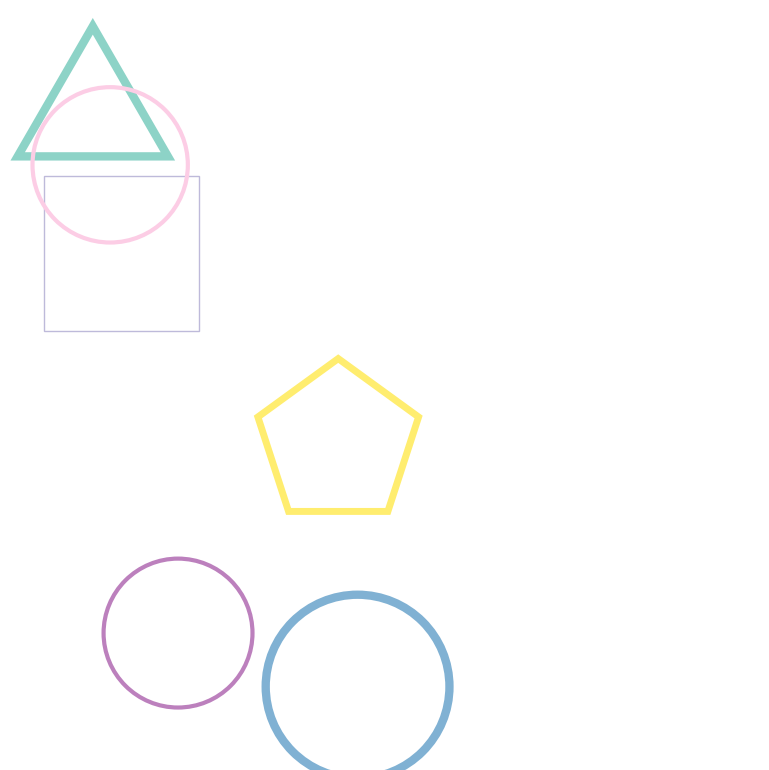[{"shape": "triangle", "thickness": 3, "radius": 0.56, "center": [0.121, 0.853]}, {"shape": "square", "thickness": 0.5, "radius": 0.5, "center": [0.157, 0.671]}, {"shape": "circle", "thickness": 3, "radius": 0.6, "center": [0.464, 0.108]}, {"shape": "circle", "thickness": 1.5, "radius": 0.5, "center": [0.143, 0.786]}, {"shape": "circle", "thickness": 1.5, "radius": 0.48, "center": [0.231, 0.178]}, {"shape": "pentagon", "thickness": 2.5, "radius": 0.55, "center": [0.439, 0.425]}]